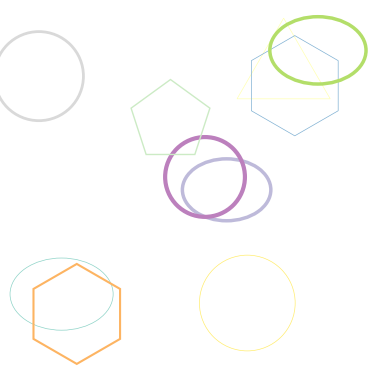[{"shape": "oval", "thickness": 0.5, "radius": 0.67, "center": [0.16, 0.236]}, {"shape": "triangle", "thickness": 0.5, "radius": 0.7, "center": [0.737, 0.813]}, {"shape": "oval", "thickness": 2.5, "radius": 0.57, "center": [0.589, 0.507]}, {"shape": "hexagon", "thickness": 0.5, "radius": 0.65, "center": [0.766, 0.777]}, {"shape": "hexagon", "thickness": 1.5, "radius": 0.65, "center": [0.199, 0.185]}, {"shape": "oval", "thickness": 2.5, "radius": 0.62, "center": [0.826, 0.869]}, {"shape": "circle", "thickness": 2, "radius": 0.58, "center": [0.101, 0.802]}, {"shape": "circle", "thickness": 3, "radius": 0.52, "center": [0.533, 0.54]}, {"shape": "pentagon", "thickness": 1, "radius": 0.54, "center": [0.443, 0.686]}, {"shape": "circle", "thickness": 0.5, "radius": 0.62, "center": [0.642, 0.213]}]